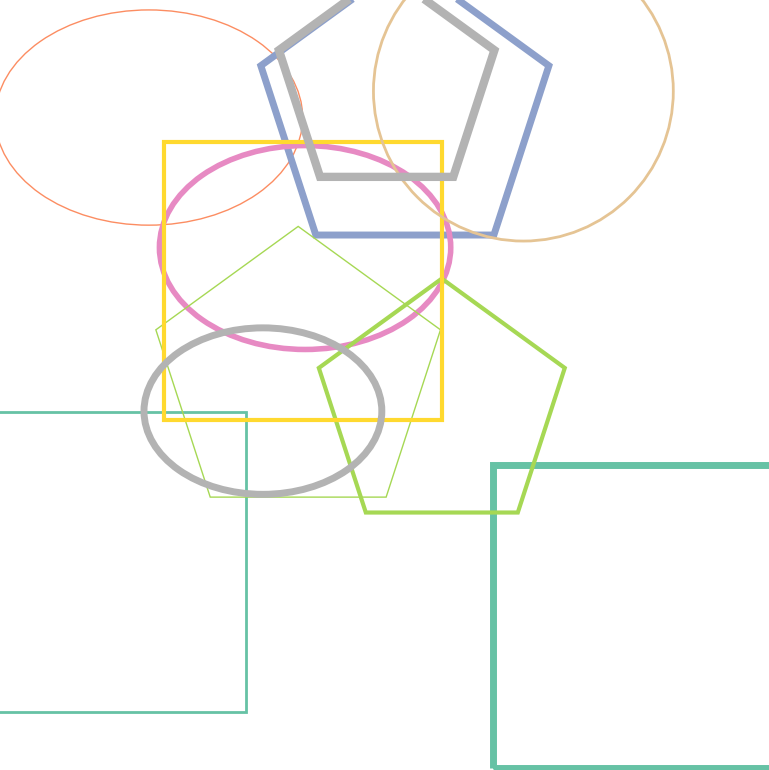[{"shape": "square", "thickness": 2.5, "radius": 0.99, "center": [0.838, 0.199]}, {"shape": "square", "thickness": 1, "radius": 0.98, "center": [0.125, 0.27]}, {"shape": "oval", "thickness": 0.5, "radius": 1.0, "center": [0.193, 0.847]}, {"shape": "pentagon", "thickness": 2.5, "radius": 0.98, "center": [0.526, 0.854]}, {"shape": "oval", "thickness": 2, "radius": 0.95, "center": [0.396, 0.679]}, {"shape": "pentagon", "thickness": 0.5, "radius": 0.97, "center": [0.387, 0.512]}, {"shape": "pentagon", "thickness": 1.5, "radius": 0.84, "center": [0.574, 0.47]}, {"shape": "square", "thickness": 1.5, "radius": 0.9, "center": [0.393, 0.635]}, {"shape": "circle", "thickness": 1, "radius": 0.97, "center": [0.68, 0.882]}, {"shape": "oval", "thickness": 2.5, "radius": 0.77, "center": [0.341, 0.466]}, {"shape": "pentagon", "thickness": 3, "radius": 0.74, "center": [0.502, 0.889]}]